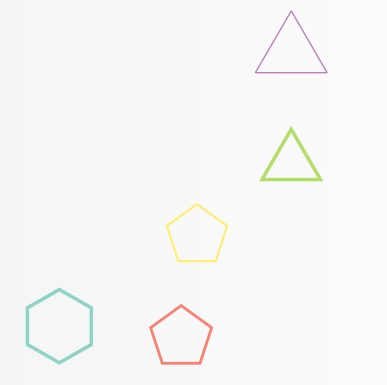[{"shape": "hexagon", "thickness": 2.5, "radius": 0.48, "center": [0.153, 0.153]}, {"shape": "pentagon", "thickness": 2, "radius": 0.41, "center": [0.467, 0.123]}, {"shape": "triangle", "thickness": 2.5, "radius": 0.44, "center": [0.752, 0.577]}, {"shape": "triangle", "thickness": 1, "radius": 0.53, "center": [0.752, 0.865]}, {"shape": "pentagon", "thickness": 1.5, "radius": 0.41, "center": [0.508, 0.388]}]